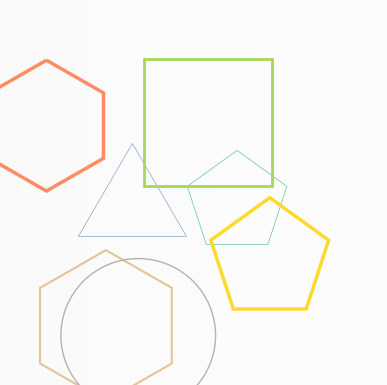[{"shape": "pentagon", "thickness": 0.5, "radius": 0.68, "center": [0.612, 0.474]}, {"shape": "hexagon", "thickness": 2.5, "radius": 0.85, "center": [0.12, 0.674]}, {"shape": "triangle", "thickness": 0.5, "radius": 0.81, "center": [0.342, 0.466]}, {"shape": "square", "thickness": 2, "radius": 0.82, "center": [0.536, 0.681]}, {"shape": "pentagon", "thickness": 2.5, "radius": 0.8, "center": [0.696, 0.327]}, {"shape": "hexagon", "thickness": 1.5, "radius": 0.98, "center": [0.273, 0.154]}, {"shape": "circle", "thickness": 1, "radius": 1.0, "center": [0.357, 0.129]}]